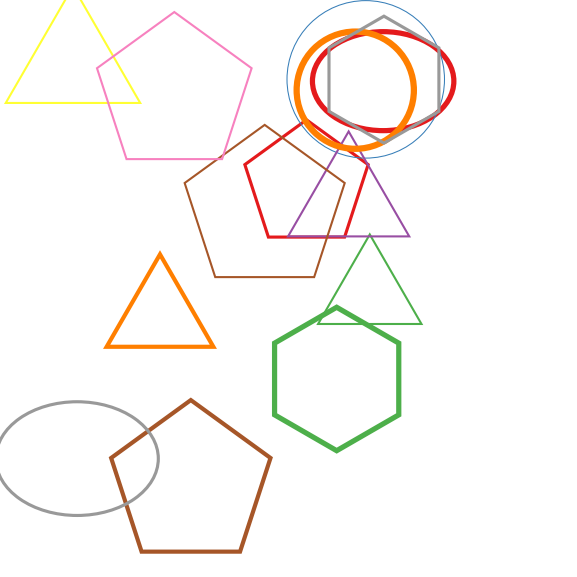[{"shape": "pentagon", "thickness": 1.5, "radius": 0.56, "center": [0.531, 0.679]}, {"shape": "oval", "thickness": 2.5, "radius": 0.61, "center": [0.663, 0.859]}, {"shape": "circle", "thickness": 0.5, "radius": 0.68, "center": [0.633, 0.862]}, {"shape": "triangle", "thickness": 1, "radius": 0.52, "center": [0.64, 0.49]}, {"shape": "hexagon", "thickness": 2.5, "radius": 0.62, "center": [0.583, 0.343]}, {"shape": "triangle", "thickness": 1, "radius": 0.61, "center": [0.604, 0.65]}, {"shape": "circle", "thickness": 3, "radius": 0.51, "center": [0.615, 0.843]}, {"shape": "triangle", "thickness": 2, "radius": 0.53, "center": [0.277, 0.452]}, {"shape": "triangle", "thickness": 1, "radius": 0.67, "center": [0.126, 0.888]}, {"shape": "pentagon", "thickness": 1, "radius": 0.73, "center": [0.458, 0.637]}, {"shape": "pentagon", "thickness": 2, "radius": 0.73, "center": [0.33, 0.161]}, {"shape": "pentagon", "thickness": 1, "radius": 0.7, "center": [0.302, 0.838]}, {"shape": "oval", "thickness": 1.5, "radius": 0.7, "center": [0.133, 0.205]}, {"shape": "hexagon", "thickness": 1.5, "radius": 0.55, "center": [0.665, 0.861]}]